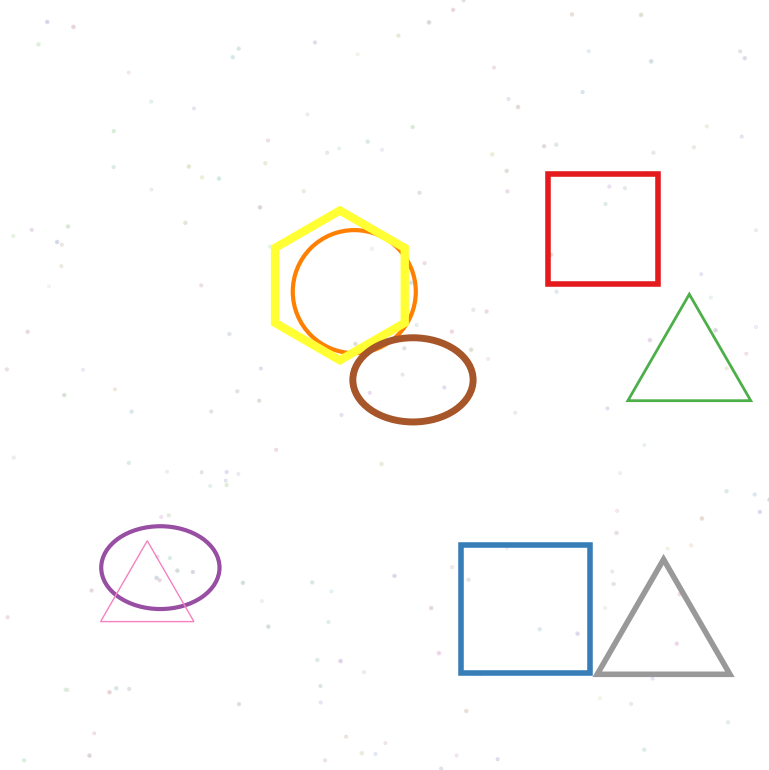[{"shape": "square", "thickness": 2, "radius": 0.36, "center": [0.783, 0.703]}, {"shape": "square", "thickness": 2, "radius": 0.42, "center": [0.682, 0.21]}, {"shape": "triangle", "thickness": 1, "radius": 0.46, "center": [0.895, 0.526]}, {"shape": "oval", "thickness": 1.5, "radius": 0.38, "center": [0.208, 0.263]}, {"shape": "circle", "thickness": 1.5, "radius": 0.4, "center": [0.46, 0.621]}, {"shape": "hexagon", "thickness": 3, "radius": 0.49, "center": [0.441, 0.629]}, {"shape": "oval", "thickness": 2.5, "radius": 0.39, "center": [0.536, 0.507]}, {"shape": "triangle", "thickness": 0.5, "radius": 0.35, "center": [0.191, 0.228]}, {"shape": "triangle", "thickness": 2, "radius": 0.5, "center": [0.862, 0.174]}]